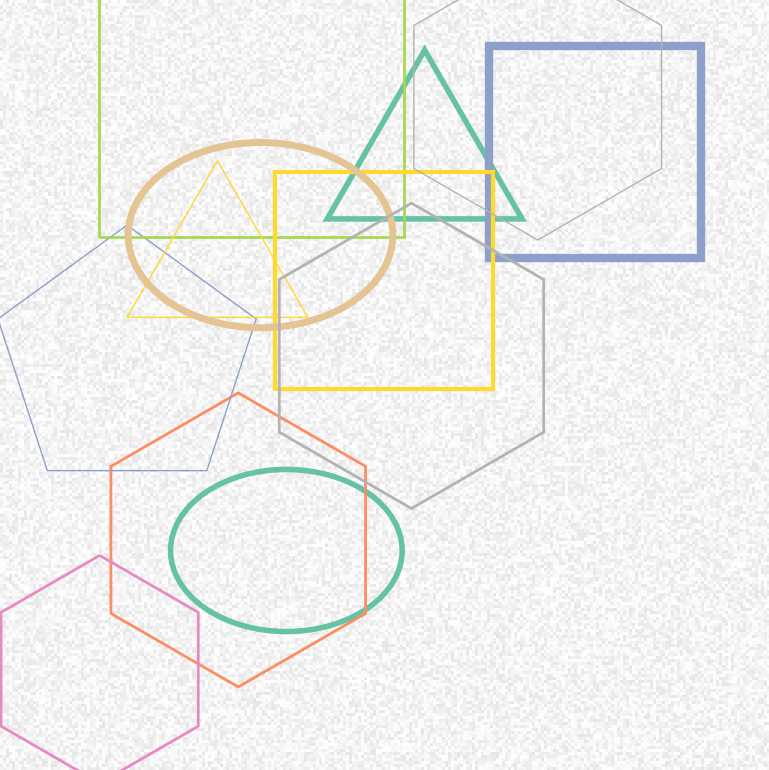[{"shape": "triangle", "thickness": 2, "radius": 0.73, "center": [0.551, 0.789]}, {"shape": "oval", "thickness": 2, "radius": 0.75, "center": [0.372, 0.285]}, {"shape": "hexagon", "thickness": 1, "radius": 0.95, "center": [0.309, 0.299]}, {"shape": "pentagon", "thickness": 0.5, "radius": 0.88, "center": [0.165, 0.531]}, {"shape": "square", "thickness": 3, "radius": 0.69, "center": [0.773, 0.802]}, {"shape": "hexagon", "thickness": 1, "radius": 0.74, "center": [0.129, 0.131]}, {"shape": "square", "thickness": 1, "radius": 0.99, "center": [0.327, 0.89]}, {"shape": "square", "thickness": 1.5, "radius": 0.71, "center": [0.499, 0.636]}, {"shape": "triangle", "thickness": 0.5, "radius": 0.68, "center": [0.282, 0.656]}, {"shape": "oval", "thickness": 2.5, "radius": 0.86, "center": [0.338, 0.695]}, {"shape": "hexagon", "thickness": 1, "radius": 0.99, "center": [0.534, 0.538]}, {"shape": "hexagon", "thickness": 0.5, "radius": 0.93, "center": [0.698, 0.874]}]